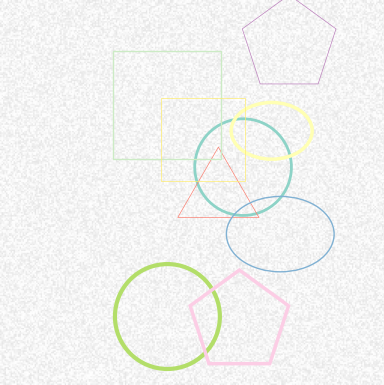[{"shape": "circle", "thickness": 2, "radius": 0.63, "center": [0.631, 0.566]}, {"shape": "oval", "thickness": 2.5, "radius": 0.53, "center": [0.706, 0.66]}, {"shape": "triangle", "thickness": 0.5, "radius": 0.61, "center": [0.567, 0.496]}, {"shape": "oval", "thickness": 1, "radius": 0.7, "center": [0.728, 0.392]}, {"shape": "circle", "thickness": 3, "radius": 0.68, "center": [0.435, 0.178]}, {"shape": "pentagon", "thickness": 2.5, "radius": 0.67, "center": [0.622, 0.164]}, {"shape": "pentagon", "thickness": 0.5, "radius": 0.64, "center": [0.751, 0.885]}, {"shape": "square", "thickness": 1, "radius": 0.7, "center": [0.433, 0.727]}, {"shape": "square", "thickness": 0.5, "radius": 0.55, "center": [0.526, 0.638]}]